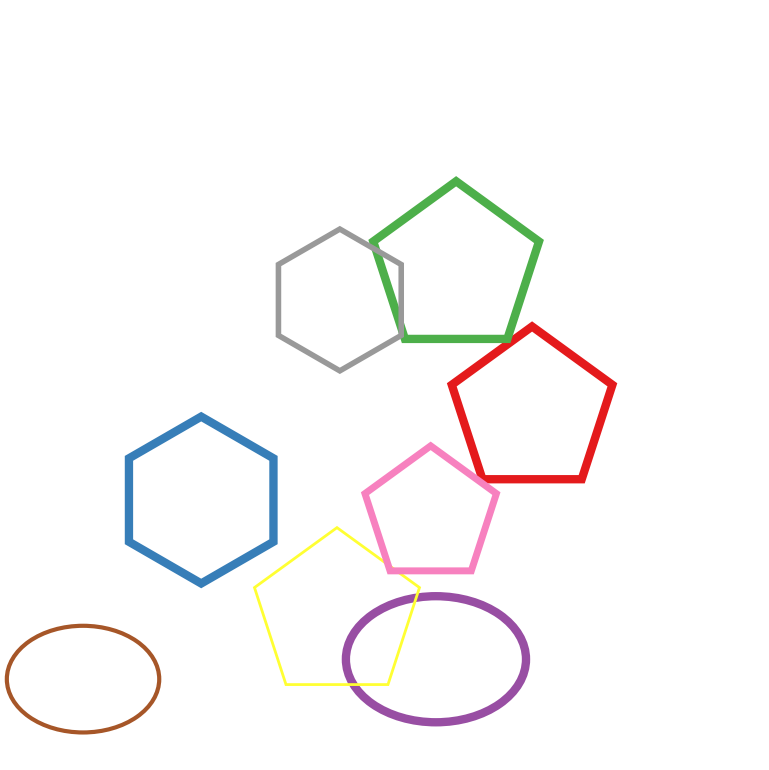[{"shape": "pentagon", "thickness": 3, "radius": 0.55, "center": [0.691, 0.466]}, {"shape": "hexagon", "thickness": 3, "radius": 0.54, "center": [0.261, 0.351]}, {"shape": "pentagon", "thickness": 3, "radius": 0.57, "center": [0.592, 0.651]}, {"shape": "oval", "thickness": 3, "radius": 0.58, "center": [0.566, 0.144]}, {"shape": "pentagon", "thickness": 1, "radius": 0.56, "center": [0.438, 0.202]}, {"shape": "oval", "thickness": 1.5, "radius": 0.49, "center": [0.108, 0.118]}, {"shape": "pentagon", "thickness": 2.5, "radius": 0.45, "center": [0.559, 0.331]}, {"shape": "hexagon", "thickness": 2, "radius": 0.46, "center": [0.441, 0.61]}]